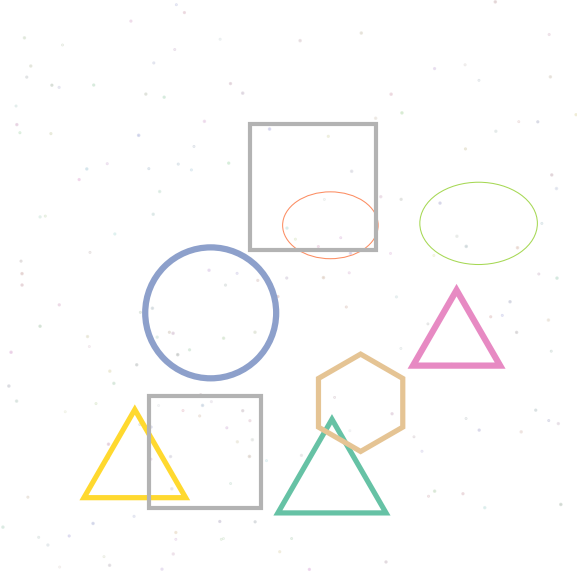[{"shape": "triangle", "thickness": 2.5, "radius": 0.54, "center": [0.575, 0.165]}, {"shape": "oval", "thickness": 0.5, "radius": 0.41, "center": [0.572, 0.609]}, {"shape": "circle", "thickness": 3, "radius": 0.57, "center": [0.365, 0.457]}, {"shape": "triangle", "thickness": 3, "radius": 0.44, "center": [0.791, 0.41]}, {"shape": "oval", "thickness": 0.5, "radius": 0.51, "center": [0.829, 0.612]}, {"shape": "triangle", "thickness": 2.5, "radius": 0.51, "center": [0.233, 0.188]}, {"shape": "hexagon", "thickness": 2.5, "radius": 0.42, "center": [0.624, 0.302]}, {"shape": "square", "thickness": 2, "radius": 0.54, "center": [0.542, 0.675]}, {"shape": "square", "thickness": 2, "radius": 0.48, "center": [0.355, 0.217]}]